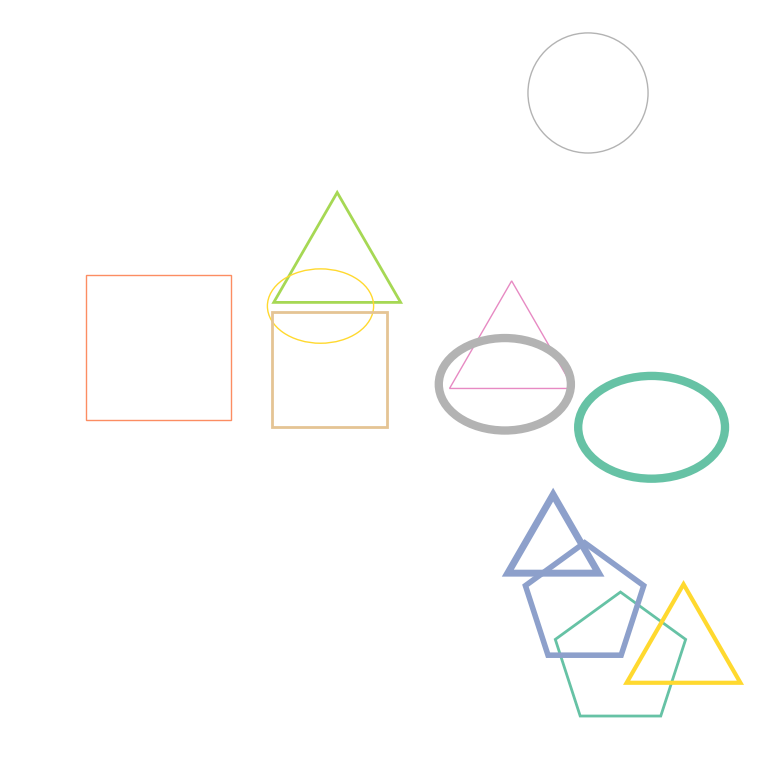[{"shape": "pentagon", "thickness": 1, "radius": 0.44, "center": [0.806, 0.142]}, {"shape": "oval", "thickness": 3, "radius": 0.48, "center": [0.846, 0.445]}, {"shape": "square", "thickness": 0.5, "radius": 0.47, "center": [0.206, 0.548]}, {"shape": "triangle", "thickness": 2.5, "radius": 0.34, "center": [0.718, 0.29]}, {"shape": "pentagon", "thickness": 2, "radius": 0.4, "center": [0.759, 0.214]}, {"shape": "triangle", "thickness": 0.5, "radius": 0.47, "center": [0.664, 0.542]}, {"shape": "triangle", "thickness": 1, "radius": 0.48, "center": [0.438, 0.655]}, {"shape": "oval", "thickness": 0.5, "radius": 0.34, "center": [0.416, 0.603]}, {"shape": "triangle", "thickness": 1.5, "radius": 0.43, "center": [0.888, 0.156]}, {"shape": "square", "thickness": 1, "radius": 0.37, "center": [0.428, 0.52]}, {"shape": "oval", "thickness": 3, "radius": 0.43, "center": [0.656, 0.501]}, {"shape": "circle", "thickness": 0.5, "radius": 0.39, "center": [0.764, 0.879]}]